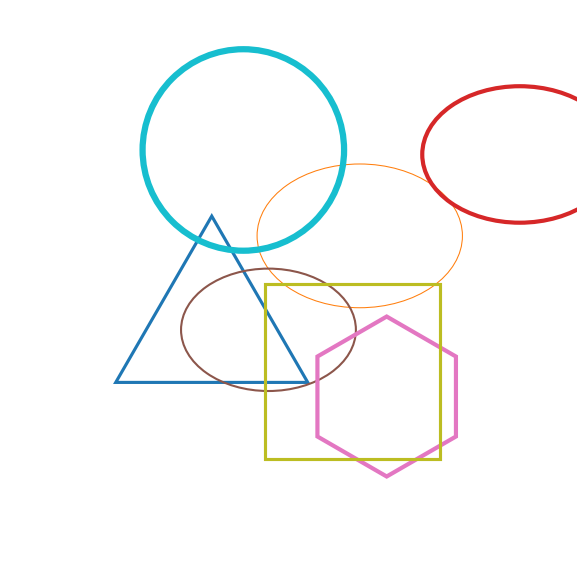[{"shape": "triangle", "thickness": 1.5, "radius": 0.96, "center": [0.367, 0.433]}, {"shape": "oval", "thickness": 0.5, "radius": 0.89, "center": [0.623, 0.591]}, {"shape": "oval", "thickness": 2, "radius": 0.84, "center": [0.9, 0.732]}, {"shape": "oval", "thickness": 1, "radius": 0.76, "center": [0.465, 0.428]}, {"shape": "hexagon", "thickness": 2, "radius": 0.69, "center": [0.67, 0.313]}, {"shape": "square", "thickness": 1.5, "radius": 0.76, "center": [0.61, 0.356]}, {"shape": "circle", "thickness": 3, "radius": 0.87, "center": [0.421, 0.739]}]